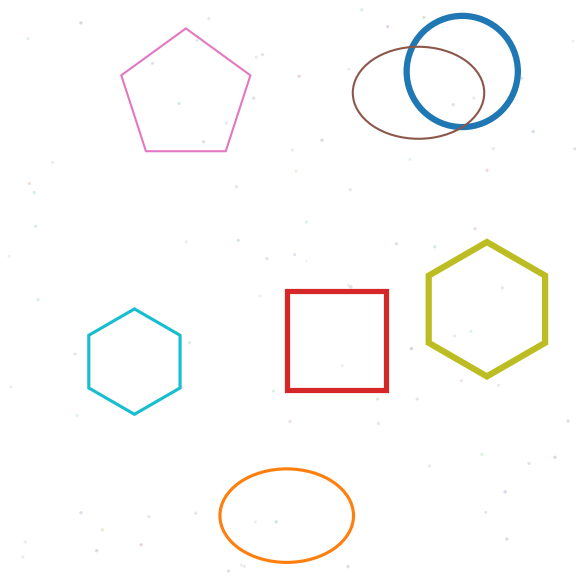[{"shape": "circle", "thickness": 3, "radius": 0.48, "center": [0.8, 0.875]}, {"shape": "oval", "thickness": 1.5, "radius": 0.58, "center": [0.496, 0.106]}, {"shape": "square", "thickness": 2.5, "radius": 0.43, "center": [0.582, 0.41]}, {"shape": "oval", "thickness": 1, "radius": 0.57, "center": [0.725, 0.838]}, {"shape": "pentagon", "thickness": 1, "radius": 0.59, "center": [0.322, 0.832]}, {"shape": "hexagon", "thickness": 3, "radius": 0.58, "center": [0.843, 0.464]}, {"shape": "hexagon", "thickness": 1.5, "radius": 0.46, "center": [0.233, 0.373]}]